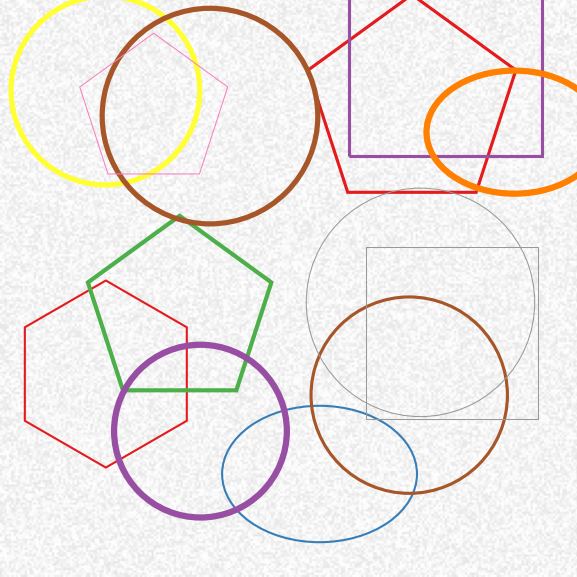[{"shape": "hexagon", "thickness": 1, "radius": 0.81, "center": [0.183, 0.351]}, {"shape": "pentagon", "thickness": 1.5, "radius": 0.95, "center": [0.713, 0.819]}, {"shape": "oval", "thickness": 1, "radius": 0.84, "center": [0.553, 0.178]}, {"shape": "pentagon", "thickness": 2, "radius": 0.84, "center": [0.311, 0.458]}, {"shape": "square", "thickness": 1.5, "radius": 0.83, "center": [0.771, 0.896]}, {"shape": "circle", "thickness": 3, "radius": 0.75, "center": [0.347, 0.253]}, {"shape": "oval", "thickness": 3, "radius": 0.76, "center": [0.891, 0.77]}, {"shape": "circle", "thickness": 2.5, "radius": 0.82, "center": [0.183, 0.842]}, {"shape": "circle", "thickness": 2.5, "radius": 0.93, "center": [0.364, 0.798]}, {"shape": "circle", "thickness": 1.5, "radius": 0.85, "center": [0.709, 0.315]}, {"shape": "pentagon", "thickness": 0.5, "radius": 0.67, "center": [0.266, 0.807]}, {"shape": "circle", "thickness": 0.5, "radius": 0.99, "center": [0.728, 0.476]}, {"shape": "square", "thickness": 0.5, "radius": 0.74, "center": [0.783, 0.422]}]